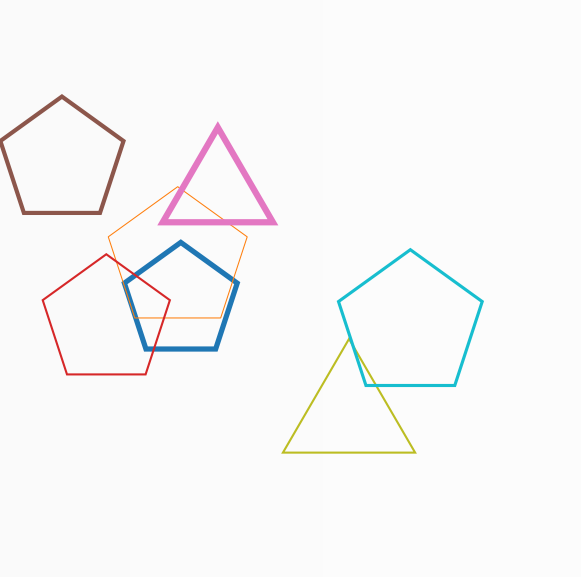[{"shape": "pentagon", "thickness": 2.5, "radius": 0.51, "center": [0.311, 0.477]}, {"shape": "pentagon", "thickness": 0.5, "radius": 0.63, "center": [0.306, 0.55]}, {"shape": "pentagon", "thickness": 1, "radius": 0.58, "center": [0.183, 0.444]}, {"shape": "pentagon", "thickness": 2, "radius": 0.56, "center": [0.107, 0.721]}, {"shape": "triangle", "thickness": 3, "radius": 0.55, "center": [0.375, 0.669]}, {"shape": "triangle", "thickness": 1, "radius": 0.66, "center": [0.6, 0.281]}, {"shape": "pentagon", "thickness": 1.5, "radius": 0.65, "center": [0.706, 0.437]}]